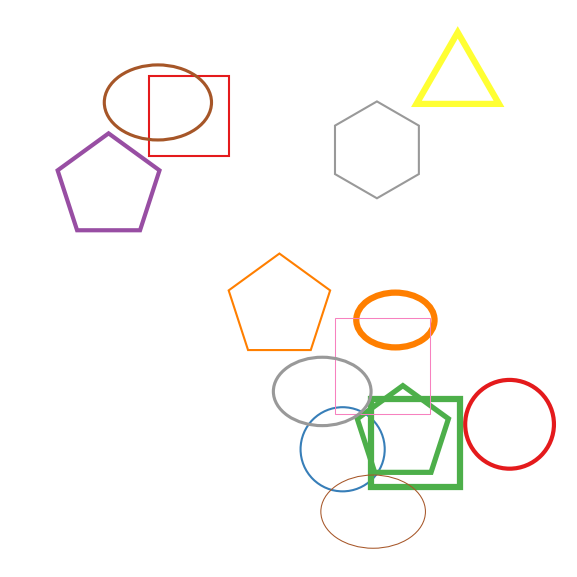[{"shape": "circle", "thickness": 2, "radius": 0.38, "center": [0.882, 0.264]}, {"shape": "square", "thickness": 1, "radius": 0.35, "center": [0.327, 0.799]}, {"shape": "circle", "thickness": 1, "radius": 0.36, "center": [0.593, 0.221]}, {"shape": "pentagon", "thickness": 2.5, "radius": 0.41, "center": [0.698, 0.248]}, {"shape": "square", "thickness": 3, "radius": 0.38, "center": [0.72, 0.232]}, {"shape": "pentagon", "thickness": 2, "radius": 0.46, "center": [0.188, 0.675]}, {"shape": "pentagon", "thickness": 1, "radius": 0.46, "center": [0.484, 0.468]}, {"shape": "oval", "thickness": 3, "radius": 0.34, "center": [0.685, 0.445]}, {"shape": "triangle", "thickness": 3, "radius": 0.41, "center": [0.793, 0.861]}, {"shape": "oval", "thickness": 0.5, "radius": 0.45, "center": [0.646, 0.113]}, {"shape": "oval", "thickness": 1.5, "radius": 0.46, "center": [0.273, 0.822]}, {"shape": "square", "thickness": 0.5, "radius": 0.41, "center": [0.662, 0.365]}, {"shape": "oval", "thickness": 1.5, "radius": 0.42, "center": [0.558, 0.321]}, {"shape": "hexagon", "thickness": 1, "radius": 0.42, "center": [0.653, 0.74]}]